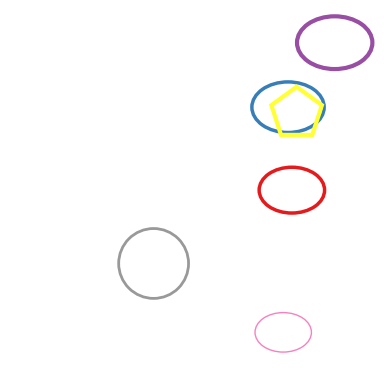[{"shape": "oval", "thickness": 2.5, "radius": 0.42, "center": [0.758, 0.506]}, {"shape": "oval", "thickness": 2.5, "radius": 0.47, "center": [0.748, 0.722]}, {"shape": "oval", "thickness": 3, "radius": 0.49, "center": [0.869, 0.889]}, {"shape": "pentagon", "thickness": 3, "radius": 0.35, "center": [0.771, 0.706]}, {"shape": "oval", "thickness": 1, "radius": 0.37, "center": [0.736, 0.137]}, {"shape": "circle", "thickness": 2, "radius": 0.45, "center": [0.399, 0.316]}]